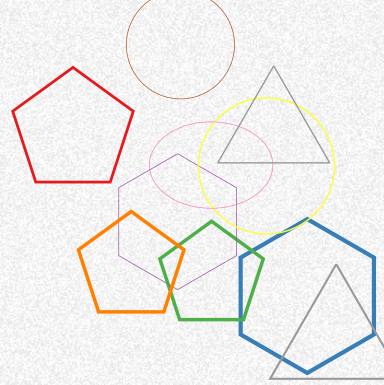[{"shape": "pentagon", "thickness": 2, "radius": 0.82, "center": [0.19, 0.66]}, {"shape": "hexagon", "thickness": 3, "radius": 1.0, "center": [0.798, 0.231]}, {"shape": "pentagon", "thickness": 2.5, "radius": 0.71, "center": [0.55, 0.284]}, {"shape": "hexagon", "thickness": 0.5, "radius": 0.88, "center": [0.461, 0.424]}, {"shape": "pentagon", "thickness": 2.5, "radius": 0.72, "center": [0.341, 0.307]}, {"shape": "circle", "thickness": 1, "radius": 0.88, "center": [0.692, 0.569]}, {"shape": "circle", "thickness": 0.5, "radius": 0.7, "center": [0.469, 0.884]}, {"shape": "oval", "thickness": 0.5, "radius": 0.8, "center": [0.548, 0.571]}, {"shape": "triangle", "thickness": 1.5, "radius": 0.99, "center": [0.873, 0.115]}, {"shape": "triangle", "thickness": 1, "radius": 0.84, "center": [0.711, 0.661]}]